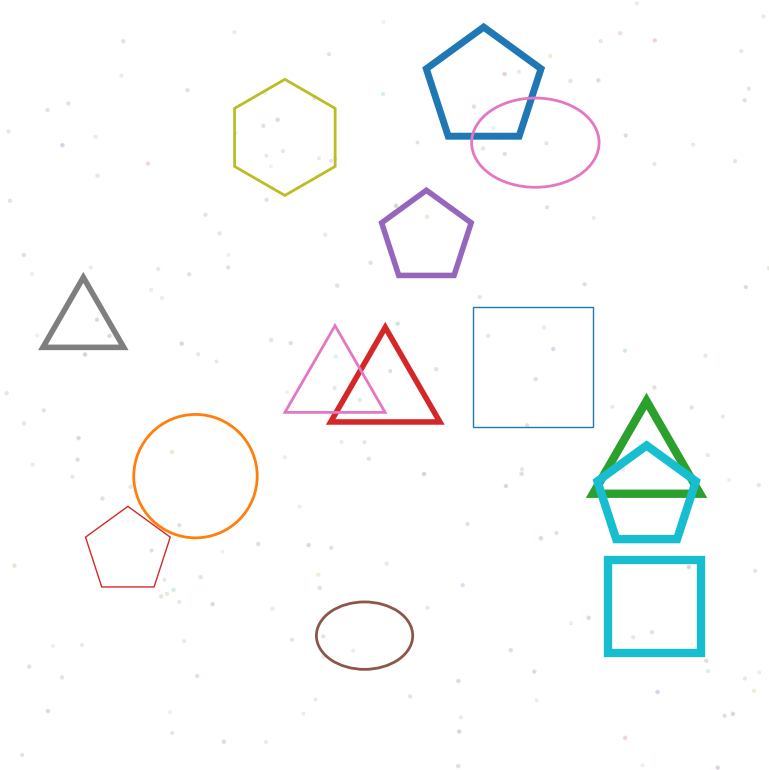[{"shape": "pentagon", "thickness": 2.5, "radius": 0.39, "center": [0.628, 0.886]}, {"shape": "square", "thickness": 0.5, "radius": 0.39, "center": [0.692, 0.523]}, {"shape": "circle", "thickness": 1, "radius": 0.4, "center": [0.254, 0.382]}, {"shape": "triangle", "thickness": 3, "radius": 0.4, "center": [0.84, 0.399]}, {"shape": "triangle", "thickness": 2, "radius": 0.41, "center": [0.5, 0.493]}, {"shape": "pentagon", "thickness": 0.5, "radius": 0.29, "center": [0.166, 0.285]}, {"shape": "pentagon", "thickness": 2, "radius": 0.31, "center": [0.554, 0.692]}, {"shape": "oval", "thickness": 1, "radius": 0.31, "center": [0.473, 0.174]}, {"shape": "triangle", "thickness": 1, "radius": 0.38, "center": [0.435, 0.502]}, {"shape": "oval", "thickness": 1, "radius": 0.41, "center": [0.695, 0.815]}, {"shape": "triangle", "thickness": 2, "radius": 0.3, "center": [0.108, 0.579]}, {"shape": "hexagon", "thickness": 1, "radius": 0.38, "center": [0.37, 0.822]}, {"shape": "square", "thickness": 3, "radius": 0.3, "center": [0.85, 0.212]}, {"shape": "pentagon", "thickness": 3, "radius": 0.34, "center": [0.84, 0.354]}]